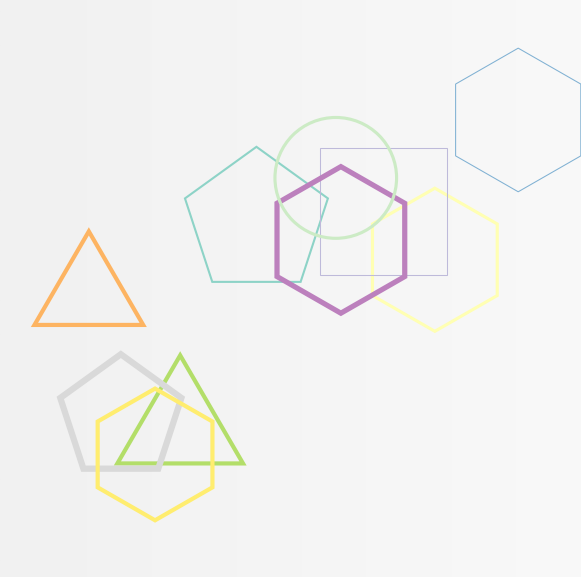[{"shape": "pentagon", "thickness": 1, "radius": 0.65, "center": [0.441, 0.616]}, {"shape": "hexagon", "thickness": 1.5, "radius": 0.62, "center": [0.748, 0.549]}, {"shape": "square", "thickness": 0.5, "radius": 0.55, "center": [0.659, 0.633]}, {"shape": "hexagon", "thickness": 0.5, "radius": 0.62, "center": [0.892, 0.791]}, {"shape": "triangle", "thickness": 2, "radius": 0.54, "center": [0.153, 0.49]}, {"shape": "triangle", "thickness": 2, "radius": 0.62, "center": [0.31, 0.259]}, {"shape": "pentagon", "thickness": 3, "radius": 0.55, "center": [0.208, 0.276]}, {"shape": "hexagon", "thickness": 2.5, "radius": 0.63, "center": [0.586, 0.584]}, {"shape": "circle", "thickness": 1.5, "radius": 0.52, "center": [0.578, 0.691]}, {"shape": "hexagon", "thickness": 2, "radius": 0.57, "center": [0.267, 0.212]}]